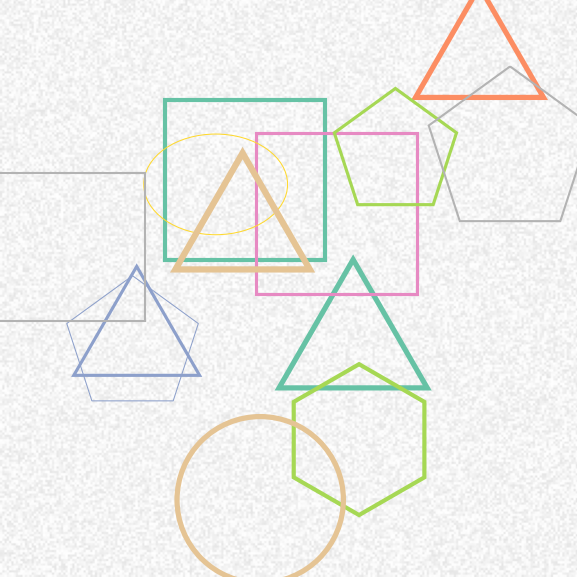[{"shape": "triangle", "thickness": 2.5, "radius": 0.74, "center": [0.612, 0.402]}, {"shape": "square", "thickness": 2, "radius": 0.69, "center": [0.425, 0.688]}, {"shape": "triangle", "thickness": 2.5, "radius": 0.64, "center": [0.83, 0.894]}, {"shape": "triangle", "thickness": 1.5, "radius": 0.63, "center": [0.237, 0.412]}, {"shape": "pentagon", "thickness": 0.5, "radius": 0.6, "center": [0.23, 0.402]}, {"shape": "square", "thickness": 1.5, "radius": 0.7, "center": [0.583, 0.629]}, {"shape": "hexagon", "thickness": 2, "radius": 0.65, "center": [0.622, 0.238]}, {"shape": "pentagon", "thickness": 1.5, "radius": 0.56, "center": [0.685, 0.735]}, {"shape": "oval", "thickness": 0.5, "radius": 0.62, "center": [0.373, 0.68]}, {"shape": "triangle", "thickness": 3, "radius": 0.67, "center": [0.42, 0.6]}, {"shape": "circle", "thickness": 2.5, "radius": 0.72, "center": [0.451, 0.134]}, {"shape": "pentagon", "thickness": 1, "radius": 0.74, "center": [0.883, 0.736]}, {"shape": "square", "thickness": 1, "radius": 0.64, "center": [0.124, 0.572]}]